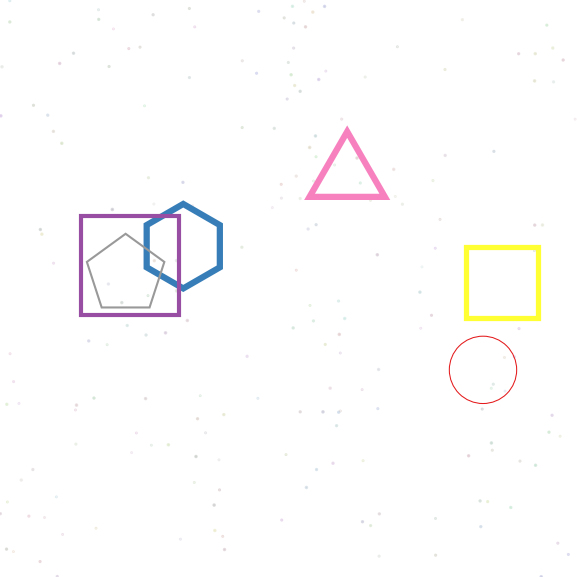[{"shape": "circle", "thickness": 0.5, "radius": 0.29, "center": [0.836, 0.359]}, {"shape": "hexagon", "thickness": 3, "radius": 0.37, "center": [0.317, 0.573]}, {"shape": "square", "thickness": 2, "radius": 0.43, "center": [0.226, 0.539]}, {"shape": "square", "thickness": 2.5, "radius": 0.31, "center": [0.869, 0.51]}, {"shape": "triangle", "thickness": 3, "radius": 0.38, "center": [0.601, 0.696]}, {"shape": "pentagon", "thickness": 1, "radius": 0.35, "center": [0.218, 0.524]}]